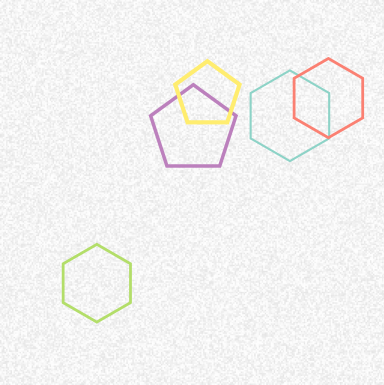[{"shape": "hexagon", "thickness": 1.5, "radius": 0.59, "center": [0.753, 0.699]}, {"shape": "hexagon", "thickness": 2, "radius": 0.51, "center": [0.853, 0.745]}, {"shape": "hexagon", "thickness": 2, "radius": 0.5, "center": [0.251, 0.264]}, {"shape": "pentagon", "thickness": 2.5, "radius": 0.58, "center": [0.502, 0.663]}, {"shape": "pentagon", "thickness": 3, "radius": 0.44, "center": [0.539, 0.753]}]